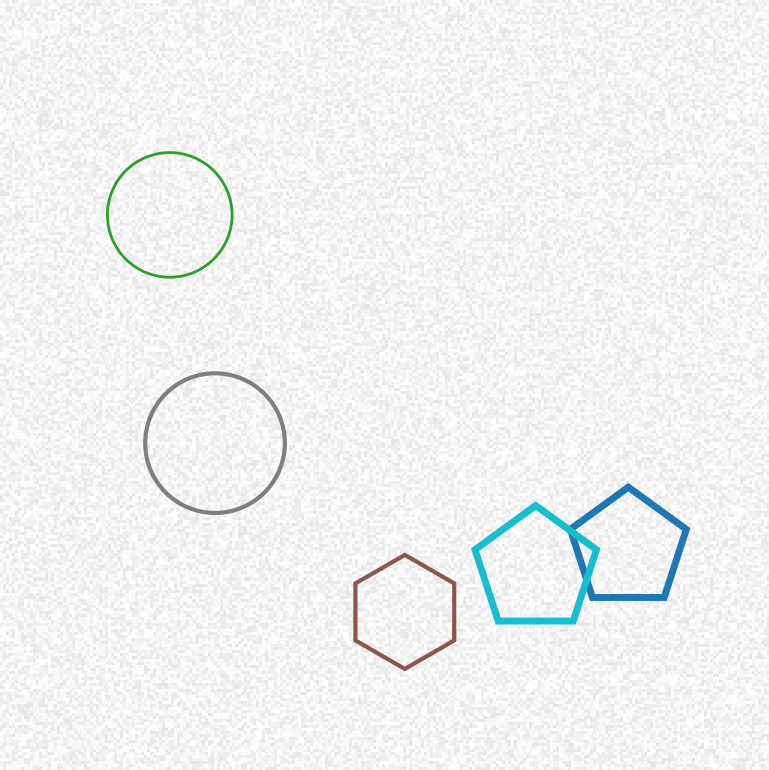[{"shape": "pentagon", "thickness": 2.5, "radius": 0.4, "center": [0.816, 0.288]}, {"shape": "circle", "thickness": 1, "radius": 0.4, "center": [0.22, 0.721]}, {"shape": "hexagon", "thickness": 1.5, "radius": 0.37, "center": [0.526, 0.205]}, {"shape": "circle", "thickness": 1.5, "radius": 0.45, "center": [0.279, 0.424]}, {"shape": "pentagon", "thickness": 2.5, "radius": 0.41, "center": [0.696, 0.261]}]